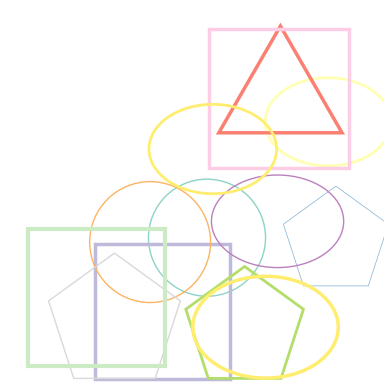[{"shape": "circle", "thickness": 1, "radius": 0.76, "center": [0.538, 0.383]}, {"shape": "oval", "thickness": 2, "radius": 0.82, "center": [0.852, 0.684]}, {"shape": "square", "thickness": 2.5, "radius": 0.88, "center": [0.422, 0.19]}, {"shape": "triangle", "thickness": 2.5, "radius": 0.92, "center": [0.728, 0.748]}, {"shape": "pentagon", "thickness": 0.5, "radius": 0.72, "center": [0.872, 0.373]}, {"shape": "circle", "thickness": 1, "radius": 0.79, "center": [0.39, 0.371]}, {"shape": "pentagon", "thickness": 2, "radius": 0.8, "center": [0.635, 0.147]}, {"shape": "square", "thickness": 2.5, "radius": 0.91, "center": [0.725, 0.744]}, {"shape": "pentagon", "thickness": 1, "radius": 0.9, "center": [0.297, 0.163]}, {"shape": "oval", "thickness": 1, "radius": 0.86, "center": [0.721, 0.425]}, {"shape": "square", "thickness": 3, "radius": 0.89, "center": [0.25, 0.228]}, {"shape": "oval", "thickness": 2.5, "radius": 0.94, "center": [0.69, 0.15]}, {"shape": "oval", "thickness": 2, "radius": 0.83, "center": [0.553, 0.613]}]